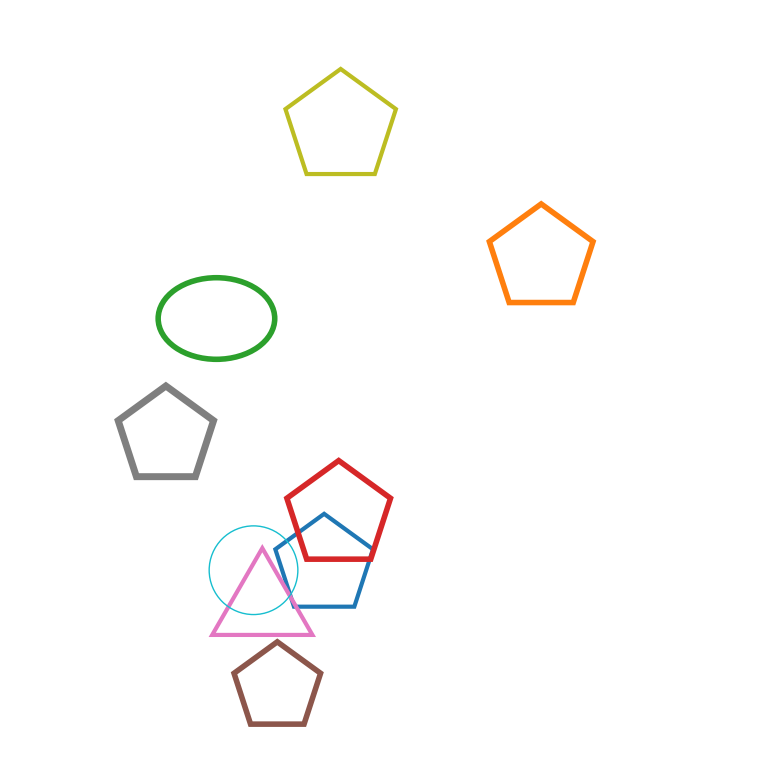[{"shape": "pentagon", "thickness": 1.5, "radius": 0.33, "center": [0.421, 0.266]}, {"shape": "pentagon", "thickness": 2, "radius": 0.35, "center": [0.703, 0.664]}, {"shape": "oval", "thickness": 2, "radius": 0.38, "center": [0.281, 0.586]}, {"shape": "pentagon", "thickness": 2, "radius": 0.35, "center": [0.44, 0.331]}, {"shape": "pentagon", "thickness": 2, "radius": 0.3, "center": [0.36, 0.107]}, {"shape": "triangle", "thickness": 1.5, "radius": 0.38, "center": [0.341, 0.213]}, {"shape": "pentagon", "thickness": 2.5, "radius": 0.33, "center": [0.215, 0.434]}, {"shape": "pentagon", "thickness": 1.5, "radius": 0.38, "center": [0.442, 0.835]}, {"shape": "circle", "thickness": 0.5, "radius": 0.29, "center": [0.329, 0.259]}]